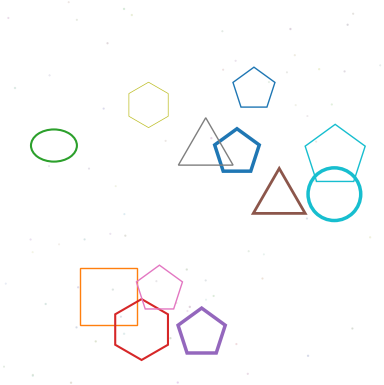[{"shape": "pentagon", "thickness": 1, "radius": 0.29, "center": [0.66, 0.768]}, {"shape": "pentagon", "thickness": 2.5, "radius": 0.3, "center": [0.616, 0.605]}, {"shape": "square", "thickness": 1, "radius": 0.37, "center": [0.281, 0.229]}, {"shape": "oval", "thickness": 1.5, "radius": 0.3, "center": [0.14, 0.622]}, {"shape": "hexagon", "thickness": 1.5, "radius": 0.4, "center": [0.368, 0.144]}, {"shape": "pentagon", "thickness": 2.5, "radius": 0.32, "center": [0.524, 0.135]}, {"shape": "triangle", "thickness": 2, "radius": 0.39, "center": [0.725, 0.485]}, {"shape": "pentagon", "thickness": 1, "radius": 0.31, "center": [0.414, 0.248]}, {"shape": "triangle", "thickness": 1, "radius": 0.41, "center": [0.534, 0.612]}, {"shape": "hexagon", "thickness": 0.5, "radius": 0.29, "center": [0.386, 0.728]}, {"shape": "circle", "thickness": 2.5, "radius": 0.34, "center": [0.869, 0.496]}, {"shape": "pentagon", "thickness": 1, "radius": 0.41, "center": [0.871, 0.595]}]